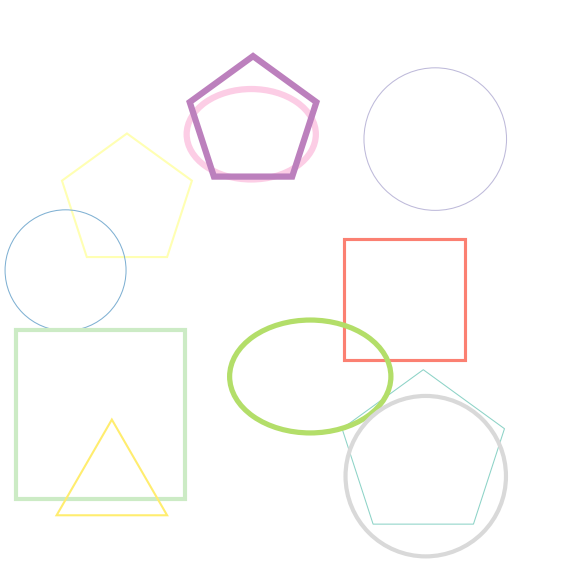[{"shape": "pentagon", "thickness": 0.5, "radius": 0.74, "center": [0.733, 0.211]}, {"shape": "pentagon", "thickness": 1, "radius": 0.59, "center": [0.22, 0.65]}, {"shape": "circle", "thickness": 0.5, "radius": 0.62, "center": [0.754, 0.758]}, {"shape": "square", "thickness": 1.5, "radius": 0.52, "center": [0.7, 0.48]}, {"shape": "circle", "thickness": 0.5, "radius": 0.52, "center": [0.114, 0.531]}, {"shape": "oval", "thickness": 2.5, "radius": 0.7, "center": [0.537, 0.347]}, {"shape": "oval", "thickness": 3, "radius": 0.56, "center": [0.435, 0.767]}, {"shape": "circle", "thickness": 2, "radius": 0.69, "center": [0.737, 0.175]}, {"shape": "pentagon", "thickness": 3, "radius": 0.58, "center": [0.438, 0.787]}, {"shape": "square", "thickness": 2, "radius": 0.73, "center": [0.174, 0.281]}, {"shape": "triangle", "thickness": 1, "radius": 0.55, "center": [0.194, 0.162]}]